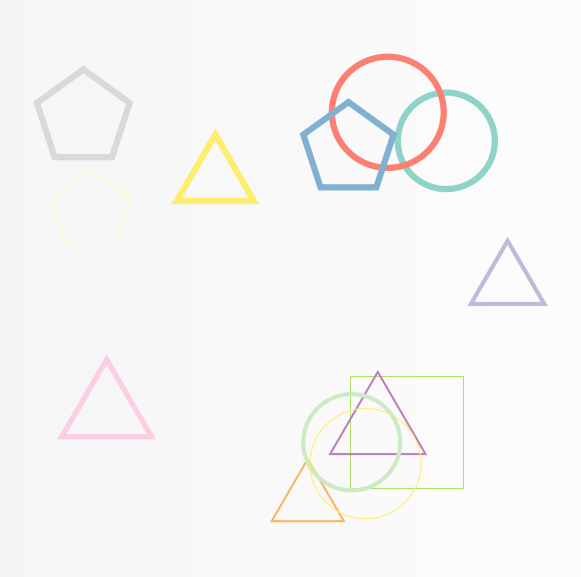[{"shape": "circle", "thickness": 3, "radius": 0.42, "center": [0.768, 0.755]}, {"shape": "pentagon", "thickness": 0.5, "radius": 0.36, "center": [0.156, 0.632]}, {"shape": "triangle", "thickness": 2, "radius": 0.36, "center": [0.873, 0.509]}, {"shape": "circle", "thickness": 3, "radius": 0.48, "center": [0.667, 0.805]}, {"shape": "pentagon", "thickness": 3, "radius": 0.41, "center": [0.599, 0.741]}, {"shape": "triangle", "thickness": 1, "radius": 0.36, "center": [0.529, 0.132]}, {"shape": "square", "thickness": 0.5, "radius": 0.49, "center": [0.7, 0.251]}, {"shape": "triangle", "thickness": 2.5, "radius": 0.45, "center": [0.183, 0.287]}, {"shape": "pentagon", "thickness": 3, "radius": 0.42, "center": [0.143, 0.795]}, {"shape": "triangle", "thickness": 1, "radius": 0.47, "center": [0.65, 0.26]}, {"shape": "circle", "thickness": 2, "radius": 0.42, "center": [0.605, 0.233]}, {"shape": "circle", "thickness": 0.5, "radius": 0.48, "center": [0.629, 0.196]}, {"shape": "triangle", "thickness": 3, "radius": 0.38, "center": [0.37, 0.689]}]